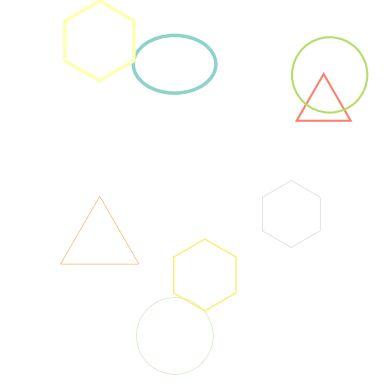[{"shape": "oval", "thickness": 2.5, "radius": 0.54, "center": [0.454, 0.833]}, {"shape": "hexagon", "thickness": 2.5, "radius": 0.52, "center": [0.258, 0.894]}, {"shape": "triangle", "thickness": 1.5, "radius": 0.41, "center": [0.841, 0.727]}, {"shape": "triangle", "thickness": 0.5, "radius": 0.59, "center": [0.259, 0.373]}, {"shape": "circle", "thickness": 1.5, "radius": 0.49, "center": [0.856, 0.805]}, {"shape": "hexagon", "thickness": 0.5, "radius": 0.43, "center": [0.757, 0.444]}, {"shape": "circle", "thickness": 0.5, "radius": 0.5, "center": [0.454, 0.127]}, {"shape": "hexagon", "thickness": 1, "radius": 0.47, "center": [0.532, 0.286]}]